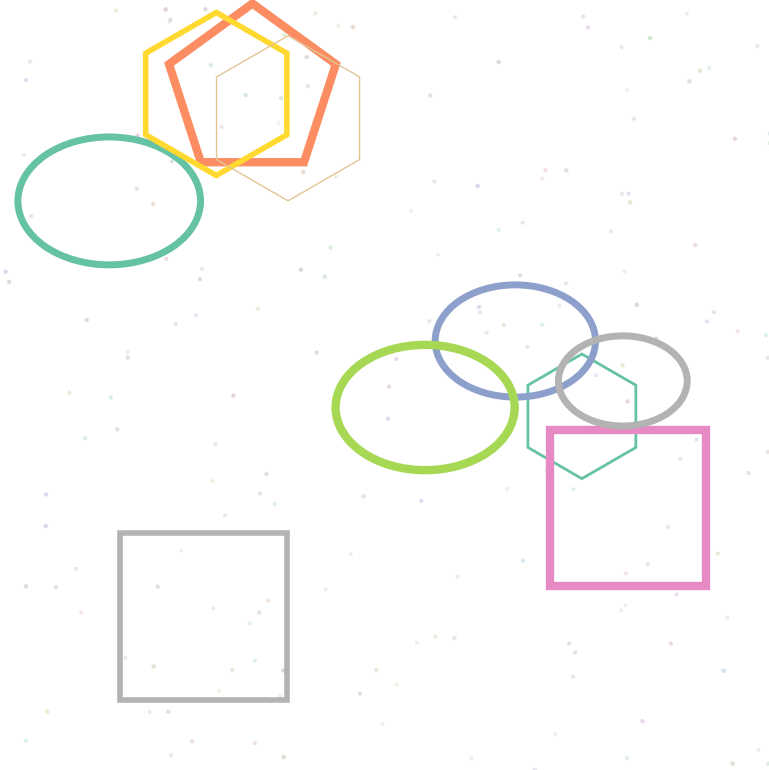[{"shape": "hexagon", "thickness": 1, "radius": 0.4, "center": [0.756, 0.459]}, {"shape": "oval", "thickness": 2.5, "radius": 0.59, "center": [0.142, 0.739]}, {"shape": "pentagon", "thickness": 3, "radius": 0.57, "center": [0.328, 0.881]}, {"shape": "oval", "thickness": 2.5, "radius": 0.52, "center": [0.669, 0.557]}, {"shape": "square", "thickness": 3, "radius": 0.51, "center": [0.815, 0.34]}, {"shape": "oval", "thickness": 3, "radius": 0.58, "center": [0.552, 0.471]}, {"shape": "hexagon", "thickness": 2, "radius": 0.53, "center": [0.281, 0.878]}, {"shape": "hexagon", "thickness": 0.5, "radius": 0.54, "center": [0.374, 0.846]}, {"shape": "square", "thickness": 2, "radius": 0.54, "center": [0.264, 0.199]}, {"shape": "oval", "thickness": 2.5, "radius": 0.42, "center": [0.809, 0.505]}]